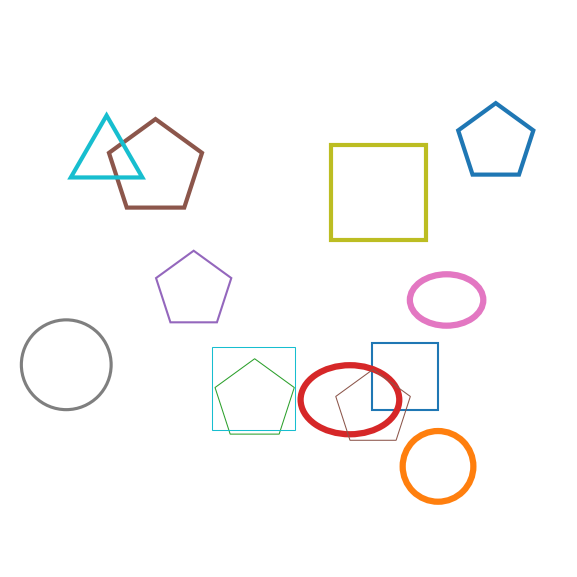[{"shape": "pentagon", "thickness": 2, "radius": 0.34, "center": [0.858, 0.752]}, {"shape": "square", "thickness": 1, "radius": 0.29, "center": [0.701, 0.347]}, {"shape": "circle", "thickness": 3, "radius": 0.31, "center": [0.758, 0.192]}, {"shape": "pentagon", "thickness": 0.5, "radius": 0.36, "center": [0.441, 0.306]}, {"shape": "oval", "thickness": 3, "radius": 0.43, "center": [0.606, 0.307]}, {"shape": "pentagon", "thickness": 1, "radius": 0.34, "center": [0.335, 0.496]}, {"shape": "pentagon", "thickness": 0.5, "radius": 0.34, "center": [0.646, 0.292]}, {"shape": "pentagon", "thickness": 2, "radius": 0.42, "center": [0.269, 0.708]}, {"shape": "oval", "thickness": 3, "radius": 0.32, "center": [0.773, 0.48]}, {"shape": "circle", "thickness": 1.5, "radius": 0.39, "center": [0.115, 0.368]}, {"shape": "square", "thickness": 2, "radius": 0.41, "center": [0.655, 0.666]}, {"shape": "square", "thickness": 0.5, "radius": 0.36, "center": [0.438, 0.326]}, {"shape": "triangle", "thickness": 2, "radius": 0.36, "center": [0.185, 0.728]}]